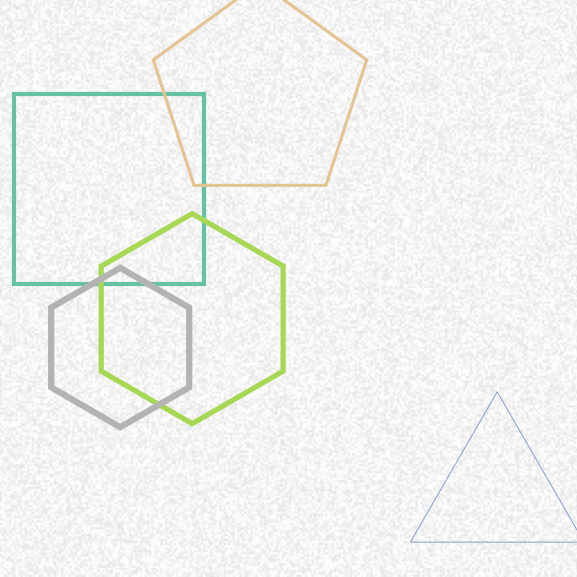[{"shape": "square", "thickness": 2, "radius": 0.82, "center": [0.189, 0.672]}, {"shape": "triangle", "thickness": 0.5, "radius": 0.87, "center": [0.861, 0.147]}, {"shape": "hexagon", "thickness": 2.5, "radius": 0.91, "center": [0.333, 0.447]}, {"shape": "pentagon", "thickness": 1.5, "radius": 0.97, "center": [0.45, 0.835]}, {"shape": "hexagon", "thickness": 3, "radius": 0.69, "center": [0.208, 0.397]}]